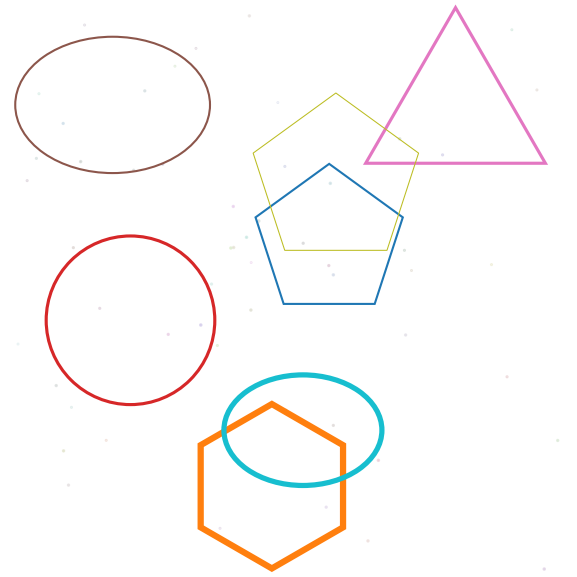[{"shape": "pentagon", "thickness": 1, "radius": 0.67, "center": [0.57, 0.581]}, {"shape": "hexagon", "thickness": 3, "radius": 0.71, "center": [0.471, 0.157]}, {"shape": "circle", "thickness": 1.5, "radius": 0.73, "center": [0.226, 0.445]}, {"shape": "oval", "thickness": 1, "radius": 0.84, "center": [0.195, 0.817]}, {"shape": "triangle", "thickness": 1.5, "radius": 0.9, "center": [0.789, 0.806]}, {"shape": "pentagon", "thickness": 0.5, "radius": 0.75, "center": [0.582, 0.687]}, {"shape": "oval", "thickness": 2.5, "radius": 0.68, "center": [0.525, 0.254]}]